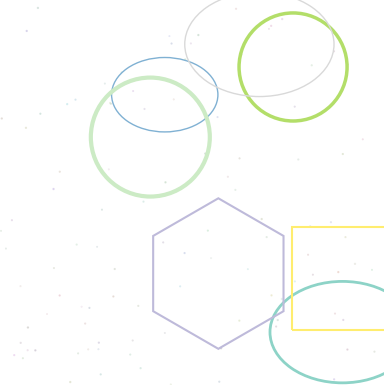[{"shape": "oval", "thickness": 2, "radius": 0.94, "center": [0.889, 0.137]}, {"shape": "hexagon", "thickness": 1.5, "radius": 0.98, "center": [0.567, 0.289]}, {"shape": "oval", "thickness": 1, "radius": 0.69, "center": [0.428, 0.754]}, {"shape": "circle", "thickness": 2.5, "radius": 0.7, "center": [0.761, 0.826]}, {"shape": "oval", "thickness": 1, "radius": 0.97, "center": [0.674, 0.885]}, {"shape": "circle", "thickness": 3, "radius": 0.77, "center": [0.39, 0.644]}, {"shape": "square", "thickness": 1.5, "radius": 0.67, "center": [0.893, 0.276]}]